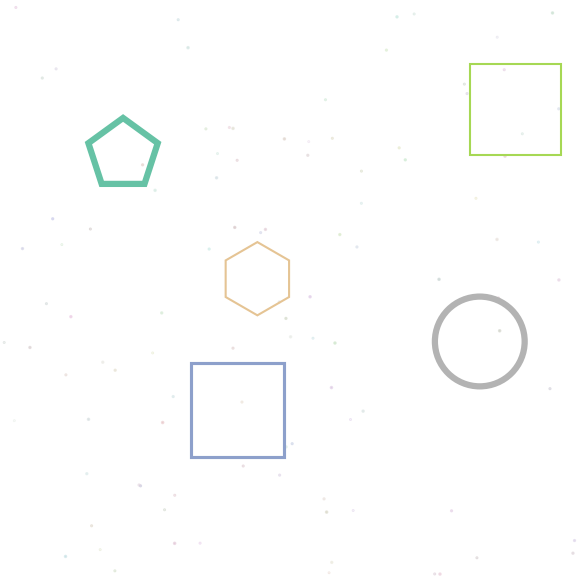[{"shape": "pentagon", "thickness": 3, "radius": 0.32, "center": [0.213, 0.732]}, {"shape": "square", "thickness": 1.5, "radius": 0.4, "center": [0.411, 0.289]}, {"shape": "square", "thickness": 1, "radius": 0.4, "center": [0.892, 0.809]}, {"shape": "hexagon", "thickness": 1, "radius": 0.32, "center": [0.446, 0.517]}, {"shape": "circle", "thickness": 3, "radius": 0.39, "center": [0.831, 0.408]}]